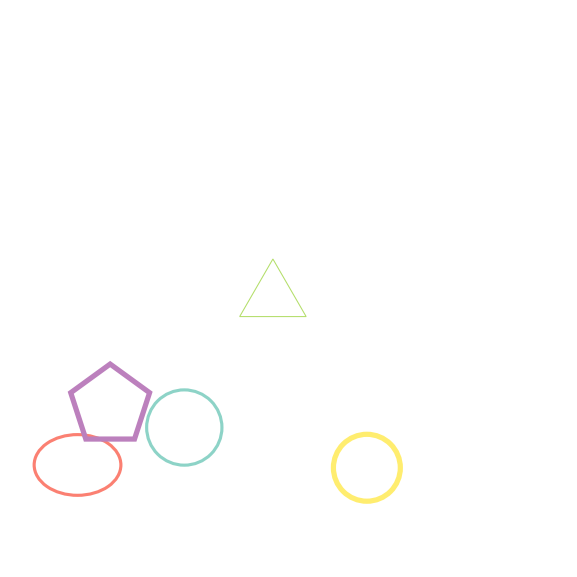[{"shape": "circle", "thickness": 1.5, "radius": 0.33, "center": [0.319, 0.259]}, {"shape": "oval", "thickness": 1.5, "radius": 0.38, "center": [0.134, 0.194]}, {"shape": "triangle", "thickness": 0.5, "radius": 0.33, "center": [0.473, 0.484]}, {"shape": "pentagon", "thickness": 2.5, "radius": 0.36, "center": [0.191, 0.297]}, {"shape": "circle", "thickness": 2.5, "radius": 0.29, "center": [0.635, 0.189]}]